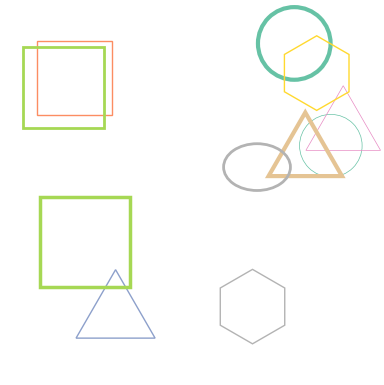[{"shape": "circle", "thickness": 3, "radius": 0.47, "center": [0.764, 0.887]}, {"shape": "circle", "thickness": 0.5, "radius": 0.41, "center": [0.859, 0.622]}, {"shape": "square", "thickness": 1, "radius": 0.48, "center": [0.194, 0.798]}, {"shape": "triangle", "thickness": 1, "radius": 0.59, "center": [0.3, 0.181]}, {"shape": "triangle", "thickness": 0.5, "radius": 0.56, "center": [0.891, 0.665]}, {"shape": "square", "thickness": 2, "radius": 0.53, "center": [0.165, 0.773]}, {"shape": "square", "thickness": 2.5, "radius": 0.59, "center": [0.221, 0.37]}, {"shape": "hexagon", "thickness": 1, "radius": 0.48, "center": [0.823, 0.81]}, {"shape": "triangle", "thickness": 3, "radius": 0.55, "center": [0.793, 0.598]}, {"shape": "oval", "thickness": 2, "radius": 0.43, "center": [0.668, 0.566]}, {"shape": "hexagon", "thickness": 1, "radius": 0.48, "center": [0.656, 0.204]}]